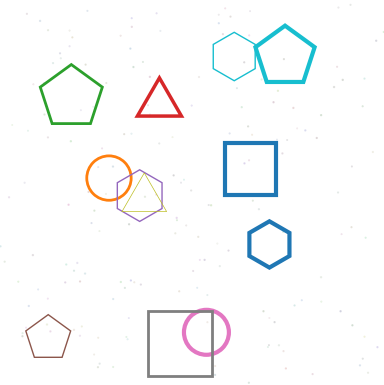[{"shape": "hexagon", "thickness": 3, "radius": 0.3, "center": [0.7, 0.365]}, {"shape": "square", "thickness": 3, "radius": 0.34, "center": [0.651, 0.56]}, {"shape": "circle", "thickness": 2, "radius": 0.29, "center": [0.283, 0.537]}, {"shape": "pentagon", "thickness": 2, "radius": 0.42, "center": [0.185, 0.748]}, {"shape": "triangle", "thickness": 2.5, "radius": 0.33, "center": [0.414, 0.732]}, {"shape": "hexagon", "thickness": 1, "radius": 0.34, "center": [0.363, 0.492]}, {"shape": "pentagon", "thickness": 1, "radius": 0.31, "center": [0.125, 0.121]}, {"shape": "circle", "thickness": 3, "radius": 0.29, "center": [0.536, 0.137]}, {"shape": "square", "thickness": 2, "radius": 0.42, "center": [0.468, 0.107]}, {"shape": "triangle", "thickness": 0.5, "radius": 0.33, "center": [0.375, 0.484]}, {"shape": "pentagon", "thickness": 3, "radius": 0.4, "center": [0.74, 0.852]}, {"shape": "hexagon", "thickness": 1, "radius": 0.31, "center": [0.608, 0.853]}]